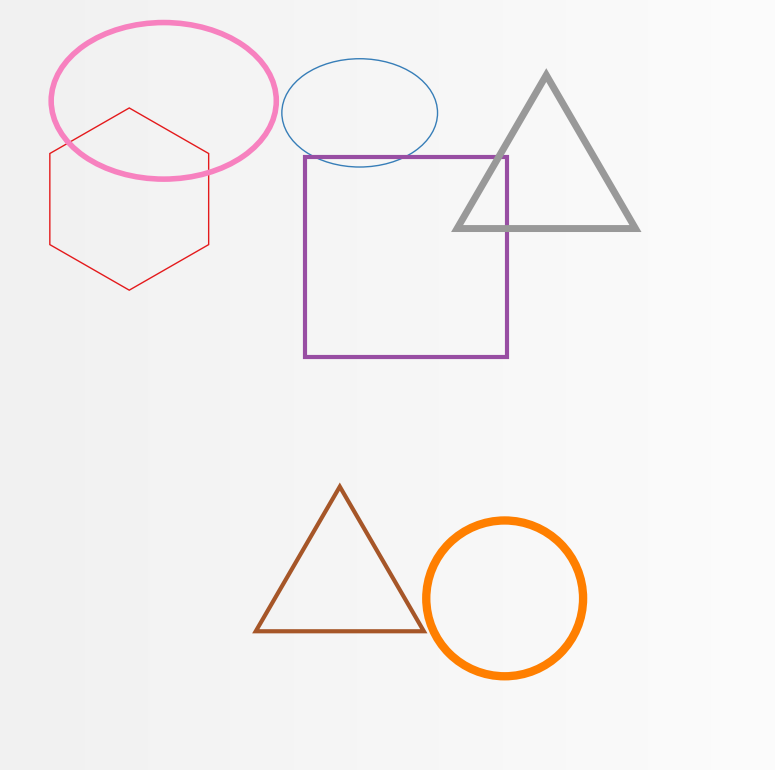[{"shape": "hexagon", "thickness": 0.5, "radius": 0.59, "center": [0.167, 0.741]}, {"shape": "oval", "thickness": 0.5, "radius": 0.5, "center": [0.464, 0.853]}, {"shape": "square", "thickness": 1.5, "radius": 0.65, "center": [0.523, 0.666]}, {"shape": "circle", "thickness": 3, "radius": 0.51, "center": [0.651, 0.223]}, {"shape": "triangle", "thickness": 1.5, "radius": 0.63, "center": [0.438, 0.243]}, {"shape": "oval", "thickness": 2, "radius": 0.73, "center": [0.211, 0.869]}, {"shape": "triangle", "thickness": 2.5, "radius": 0.66, "center": [0.705, 0.77]}]